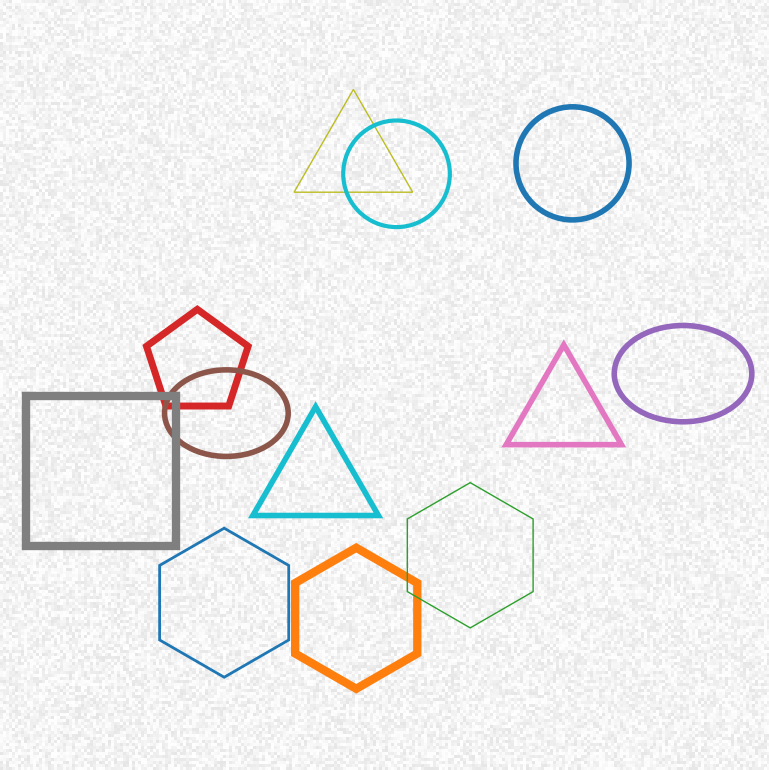[{"shape": "circle", "thickness": 2, "radius": 0.37, "center": [0.744, 0.788]}, {"shape": "hexagon", "thickness": 1, "radius": 0.48, "center": [0.291, 0.217]}, {"shape": "hexagon", "thickness": 3, "radius": 0.46, "center": [0.463, 0.197]}, {"shape": "hexagon", "thickness": 0.5, "radius": 0.47, "center": [0.611, 0.279]}, {"shape": "pentagon", "thickness": 2.5, "radius": 0.35, "center": [0.256, 0.529]}, {"shape": "oval", "thickness": 2, "radius": 0.45, "center": [0.887, 0.515]}, {"shape": "oval", "thickness": 2, "radius": 0.4, "center": [0.294, 0.463]}, {"shape": "triangle", "thickness": 2, "radius": 0.43, "center": [0.732, 0.466]}, {"shape": "square", "thickness": 3, "radius": 0.49, "center": [0.131, 0.388]}, {"shape": "triangle", "thickness": 0.5, "radius": 0.44, "center": [0.459, 0.795]}, {"shape": "circle", "thickness": 1.5, "radius": 0.35, "center": [0.515, 0.774]}, {"shape": "triangle", "thickness": 2, "radius": 0.47, "center": [0.41, 0.378]}]